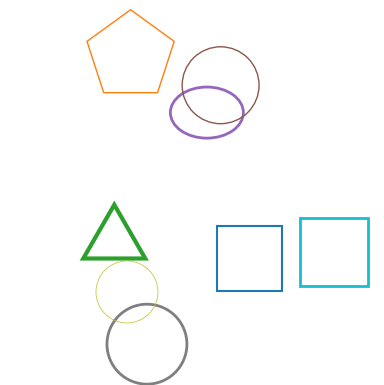[{"shape": "square", "thickness": 1.5, "radius": 0.42, "center": [0.648, 0.328]}, {"shape": "pentagon", "thickness": 1, "radius": 0.6, "center": [0.339, 0.856]}, {"shape": "triangle", "thickness": 3, "radius": 0.46, "center": [0.297, 0.375]}, {"shape": "oval", "thickness": 2, "radius": 0.47, "center": [0.537, 0.708]}, {"shape": "circle", "thickness": 1, "radius": 0.5, "center": [0.573, 0.779]}, {"shape": "circle", "thickness": 2, "radius": 0.52, "center": [0.382, 0.106]}, {"shape": "circle", "thickness": 0.5, "radius": 0.4, "center": [0.33, 0.242]}, {"shape": "square", "thickness": 2, "radius": 0.44, "center": [0.868, 0.346]}]